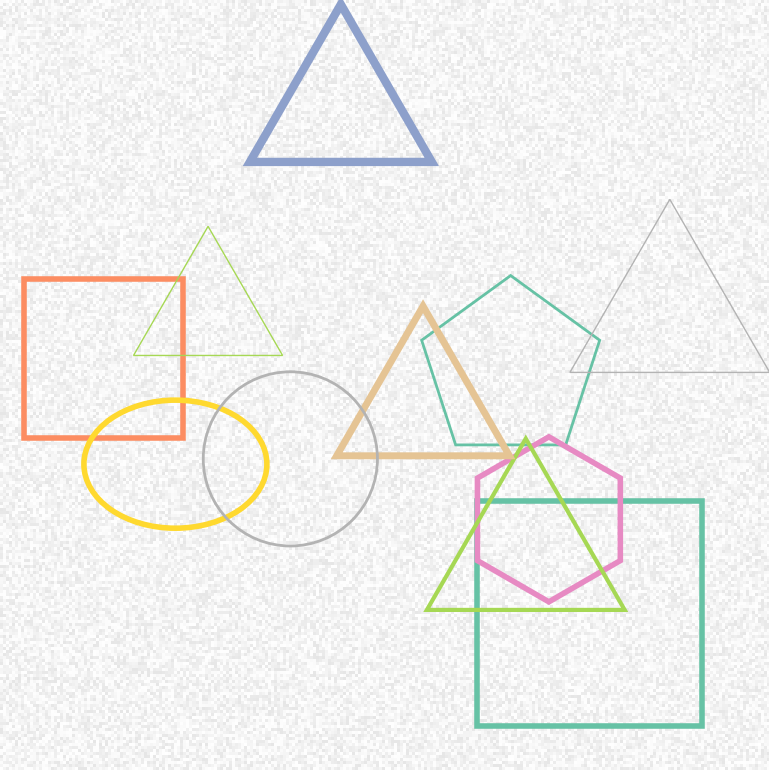[{"shape": "square", "thickness": 2, "radius": 0.73, "center": [0.766, 0.203]}, {"shape": "pentagon", "thickness": 1, "radius": 0.61, "center": [0.663, 0.521]}, {"shape": "square", "thickness": 2, "radius": 0.52, "center": [0.134, 0.534]}, {"shape": "triangle", "thickness": 3, "radius": 0.68, "center": [0.443, 0.858]}, {"shape": "hexagon", "thickness": 2, "radius": 0.54, "center": [0.713, 0.326]}, {"shape": "triangle", "thickness": 0.5, "radius": 0.56, "center": [0.27, 0.594]}, {"shape": "triangle", "thickness": 1.5, "radius": 0.74, "center": [0.683, 0.282]}, {"shape": "oval", "thickness": 2, "radius": 0.59, "center": [0.228, 0.397]}, {"shape": "triangle", "thickness": 2.5, "radius": 0.65, "center": [0.549, 0.473]}, {"shape": "triangle", "thickness": 0.5, "radius": 0.75, "center": [0.87, 0.591]}, {"shape": "circle", "thickness": 1, "radius": 0.57, "center": [0.377, 0.404]}]